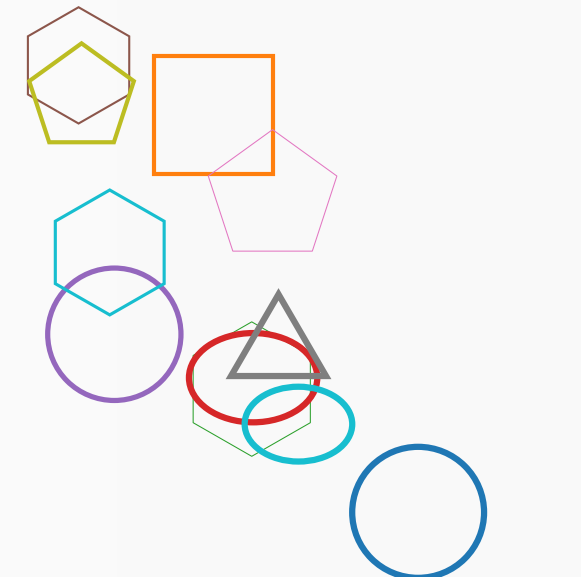[{"shape": "circle", "thickness": 3, "radius": 0.57, "center": [0.719, 0.112]}, {"shape": "square", "thickness": 2, "radius": 0.51, "center": [0.367, 0.8]}, {"shape": "hexagon", "thickness": 0.5, "radius": 0.58, "center": [0.433, 0.325]}, {"shape": "oval", "thickness": 3, "radius": 0.55, "center": [0.435, 0.345]}, {"shape": "circle", "thickness": 2.5, "radius": 0.57, "center": [0.197, 0.42]}, {"shape": "hexagon", "thickness": 1, "radius": 0.5, "center": [0.135, 0.886]}, {"shape": "pentagon", "thickness": 0.5, "radius": 0.58, "center": [0.469, 0.658]}, {"shape": "triangle", "thickness": 3, "radius": 0.47, "center": [0.479, 0.395]}, {"shape": "pentagon", "thickness": 2, "radius": 0.47, "center": [0.14, 0.829]}, {"shape": "oval", "thickness": 3, "radius": 0.46, "center": [0.513, 0.265]}, {"shape": "hexagon", "thickness": 1.5, "radius": 0.54, "center": [0.189, 0.562]}]